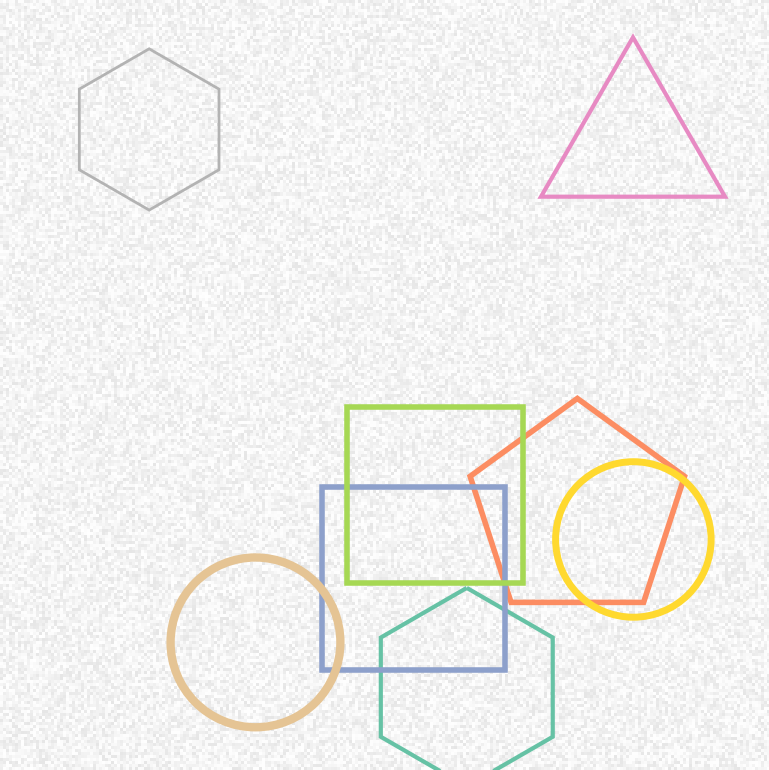[{"shape": "hexagon", "thickness": 1.5, "radius": 0.64, "center": [0.606, 0.108]}, {"shape": "pentagon", "thickness": 2, "radius": 0.73, "center": [0.75, 0.336]}, {"shape": "square", "thickness": 2, "radius": 0.59, "center": [0.537, 0.248]}, {"shape": "triangle", "thickness": 1.5, "radius": 0.69, "center": [0.822, 0.814]}, {"shape": "square", "thickness": 2, "radius": 0.57, "center": [0.565, 0.358]}, {"shape": "circle", "thickness": 2.5, "radius": 0.5, "center": [0.823, 0.299]}, {"shape": "circle", "thickness": 3, "radius": 0.55, "center": [0.332, 0.166]}, {"shape": "hexagon", "thickness": 1, "radius": 0.52, "center": [0.194, 0.832]}]